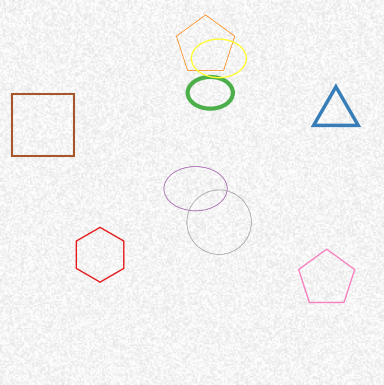[{"shape": "hexagon", "thickness": 1, "radius": 0.36, "center": [0.26, 0.338]}, {"shape": "triangle", "thickness": 2.5, "radius": 0.33, "center": [0.872, 0.708]}, {"shape": "oval", "thickness": 3, "radius": 0.29, "center": [0.546, 0.759]}, {"shape": "oval", "thickness": 0.5, "radius": 0.41, "center": [0.508, 0.51]}, {"shape": "pentagon", "thickness": 0.5, "radius": 0.4, "center": [0.534, 0.882]}, {"shape": "oval", "thickness": 1, "radius": 0.36, "center": [0.568, 0.848]}, {"shape": "square", "thickness": 1.5, "radius": 0.4, "center": [0.112, 0.674]}, {"shape": "pentagon", "thickness": 1, "radius": 0.38, "center": [0.849, 0.276]}, {"shape": "circle", "thickness": 0.5, "radius": 0.42, "center": [0.569, 0.423]}]